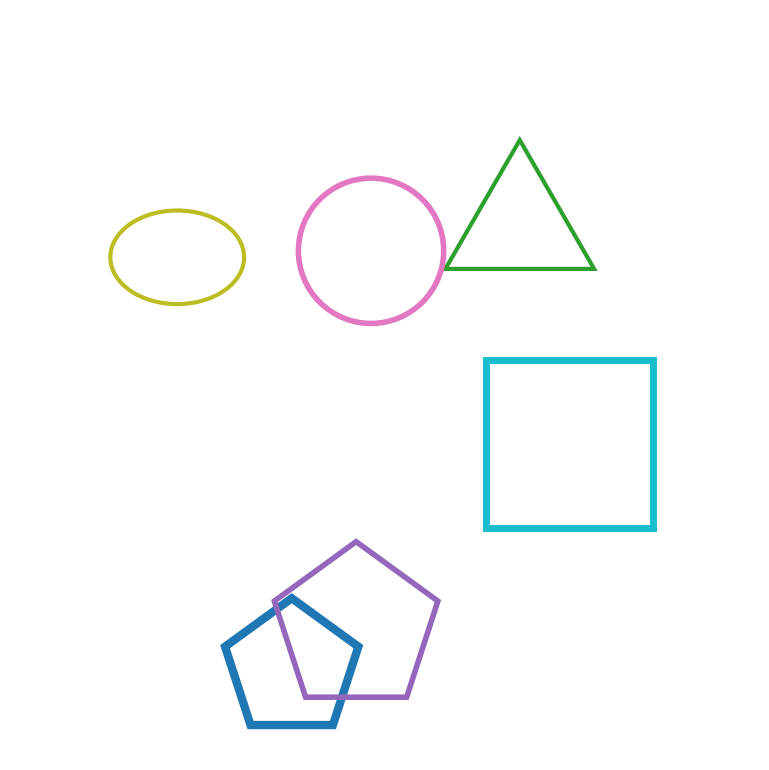[{"shape": "pentagon", "thickness": 3, "radius": 0.46, "center": [0.379, 0.132]}, {"shape": "triangle", "thickness": 1.5, "radius": 0.56, "center": [0.675, 0.707]}, {"shape": "pentagon", "thickness": 2, "radius": 0.56, "center": [0.462, 0.185]}, {"shape": "circle", "thickness": 2, "radius": 0.47, "center": [0.482, 0.674]}, {"shape": "oval", "thickness": 1.5, "radius": 0.43, "center": [0.23, 0.666]}, {"shape": "square", "thickness": 2.5, "radius": 0.54, "center": [0.74, 0.423]}]